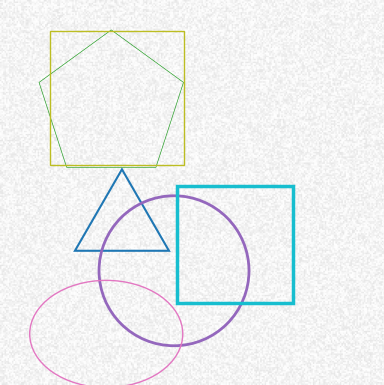[{"shape": "triangle", "thickness": 1.5, "radius": 0.7, "center": [0.317, 0.419]}, {"shape": "pentagon", "thickness": 0.5, "radius": 0.99, "center": [0.289, 0.725]}, {"shape": "circle", "thickness": 2, "radius": 0.97, "center": [0.452, 0.297]}, {"shape": "oval", "thickness": 1, "radius": 0.99, "center": [0.276, 0.133]}, {"shape": "square", "thickness": 1, "radius": 0.87, "center": [0.303, 0.745]}, {"shape": "square", "thickness": 2.5, "radius": 0.76, "center": [0.61, 0.365]}]